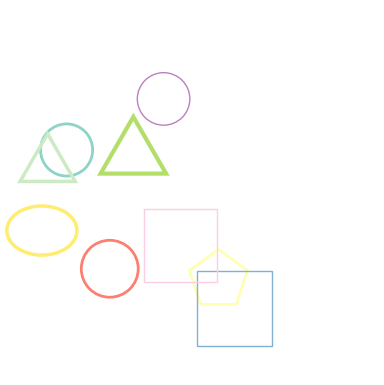[{"shape": "circle", "thickness": 2, "radius": 0.34, "center": [0.173, 0.61]}, {"shape": "pentagon", "thickness": 2, "radius": 0.4, "center": [0.567, 0.273]}, {"shape": "circle", "thickness": 2, "radius": 0.37, "center": [0.285, 0.302]}, {"shape": "square", "thickness": 1, "radius": 0.49, "center": [0.609, 0.2]}, {"shape": "triangle", "thickness": 3, "radius": 0.49, "center": [0.346, 0.598]}, {"shape": "square", "thickness": 1, "radius": 0.47, "center": [0.47, 0.362]}, {"shape": "circle", "thickness": 1, "radius": 0.34, "center": [0.425, 0.743]}, {"shape": "triangle", "thickness": 2.5, "radius": 0.41, "center": [0.124, 0.57]}, {"shape": "oval", "thickness": 2.5, "radius": 0.46, "center": [0.109, 0.401]}]